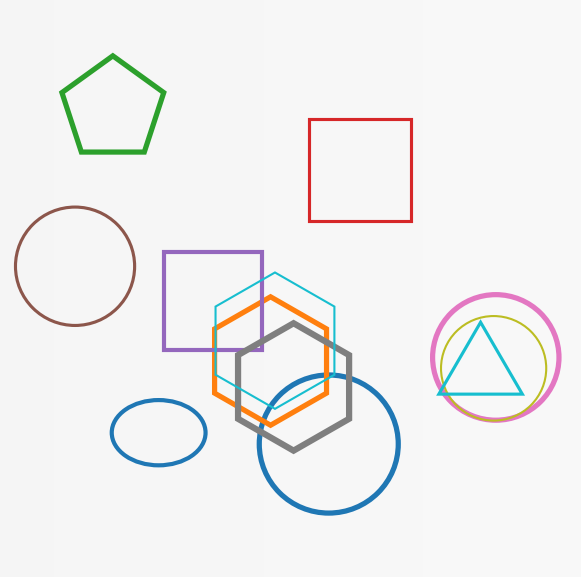[{"shape": "circle", "thickness": 2.5, "radius": 0.6, "center": [0.566, 0.23]}, {"shape": "oval", "thickness": 2, "radius": 0.4, "center": [0.273, 0.25]}, {"shape": "hexagon", "thickness": 2.5, "radius": 0.56, "center": [0.465, 0.374]}, {"shape": "pentagon", "thickness": 2.5, "radius": 0.46, "center": [0.194, 0.81]}, {"shape": "square", "thickness": 1.5, "radius": 0.44, "center": [0.619, 0.705]}, {"shape": "square", "thickness": 2, "radius": 0.42, "center": [0.366, 0.478]}, {"shape": "circle", "thickness": 1.5, "radius": 0.51, "center": [0.129, 0.538]}, {"shape": "circle", "thickness": 2.5, "radius": 0.54, "center": [0.853, 0.38]}, {"shape": "hexagon", "thickness": 3, "radius": 0.55, "center": [0.505, 0.329]}, {"shape": "circle", "thickness": 1, "radius": 0.45, "center": [0.849, 0.361]}, {"shape": "hexagon", "thickness": 1, "radius": 0.59, "center": [0.473, 0.409]}, {"shape": "triangle", "thickness": 1.5, "radius": 0.41, "center": [0.827, 0.358]}]